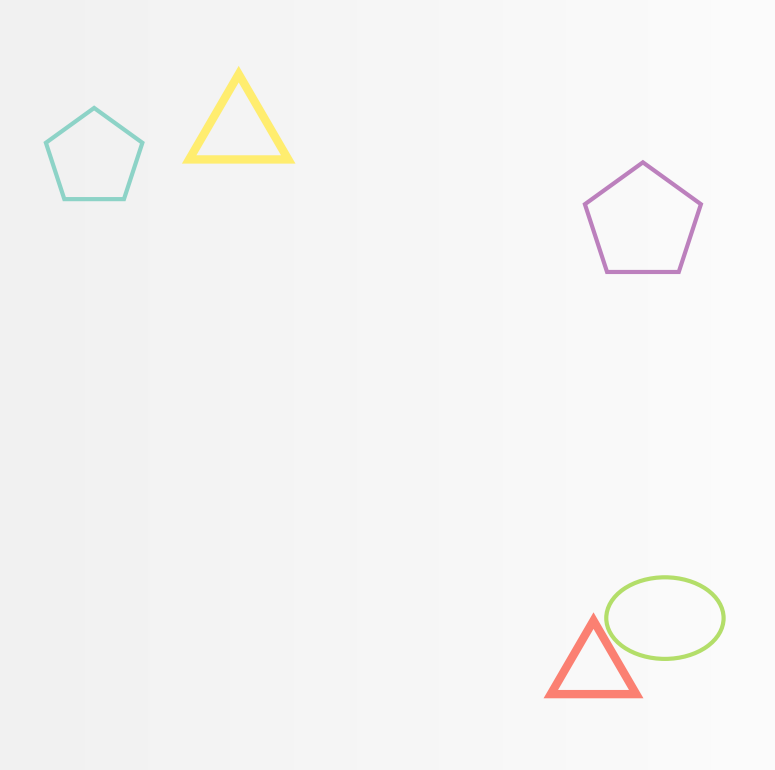[{"shape": "pentagon", "thickness": 1.5, "radius": 0.33, "center": [0.121, 0.794]}, {"shape": "triangle", "thickness": 3, "radius": 0.32, "center": [0.766, 0.13]}, {"shape": "oval", "thickness": 1.5, "radius": 0.38, "center": [0.858, 0.197]}, {"shape": "pentagon", "thickness": 1.5, "radius": 0.39, "center": [0.83, 0.71]}, {"shape": "triangle", "thickness": 3, "radius": 0.37, "center": [0.308, 0.83]}]